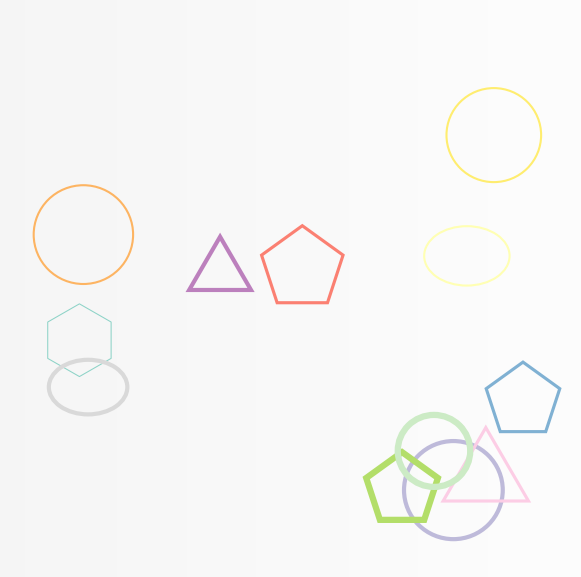[{"shape": "hexagon", "thickness": 0.5, "radius": 0.31, "center": [0.137, 0.41]}, {"shape": "oval", "thickness": 1, "radius": 0.37, "center": [0.803, 0.556]}, {"shape": "circle", "thickness": 2, "radius": 0.42, "center": [0.78, 0.15]}, {"shape": "pentagon", "thickness": 1.5, "radius": 0.37, "center": [0.52, 0.535]}, {"shape": "pentagon", "thickness": 1.5, "radius": 0.33, "center": [0.9, 0.306]}, {"shape": "circle", "thickness": 1, "radius": 0.43, "center": [0.143, 0.593]}, {"shape": "pentagon", "thickness": 3, "radius": 0.32, "center": [0.692, 0.151]}, {"shape": "triangle", "thickness": 1.5, "radius": 0.42, "center": [0.836, 0.174]}, {"shape": "oval", "thickness": 2, "radius": 0.34, "center": [0.152, 0.329]}, {"shape": "triangle", "thickness": 2, "radius": 0.31, "center": [0.379, 0.528]}, {"shape": "circle", "thickness": 3, "radius": 0.31, "center": [0.747, 0.218]}, {"shape": "circle", "thickness": 1, "radius": 0.41, "center": [0.85, 0.765]}]